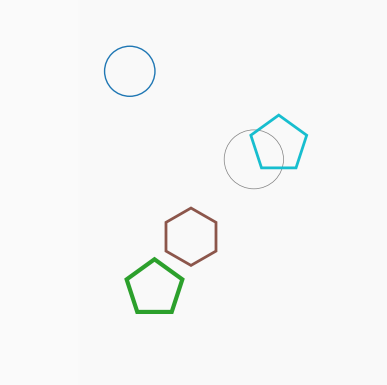[{"shape": "circle", "thickness": 1, "radius": 0.33, "center": [0.335, 0.815]}, {"shape": "pentagon", "thickness": 3, "radius": 0.38, "center": [0.399, 0.251]}, {"shape": "hexagon", "thickness": 2, "radius": 0.37, "center": [0.493, 0.385]}, {"shape": "circle", "thickness": 0.5, "radius": 0.38, "center": [0.655, 0.586]}, {"shape": "pentagon", "thickness": 2, "radius": 0.38, "center": [0.719, 0.625]}]